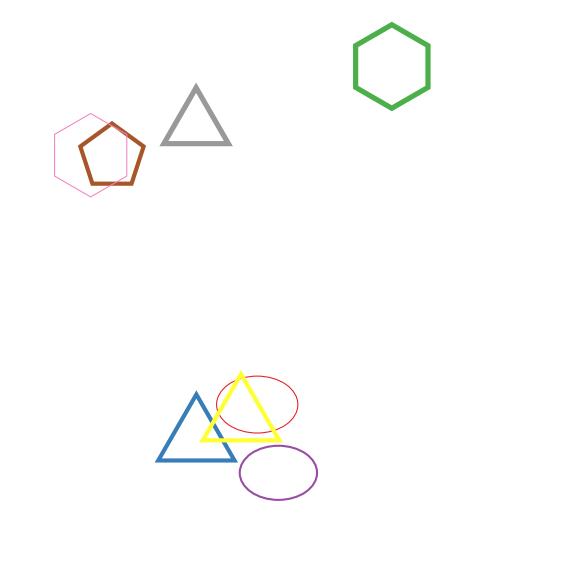[{"shape": "oval", "thickness": 0.5, "radius": 0.35, "center": [0.445, 0.299]}, {"shape": "triangle", "thickness": 2, "radius": 0.38, "center": [0.34, 0.24]}, {"shape": "hexagon", "thickness": 2.5, "radius": 0.36, "center": [0.678, 0.884]}, {"shape": "oval", "thickness": 1, "radius": 0.33, "center": [0.482, 0.18]}, {"shape": "triangle", "thickness": 2, "radius": 0.38, "center": [0.417, 0.275]}, {"shape": "pentagon", "thickness": 2, "radius": 0.29, "center": [0.194, 0.728]}, {"shape": "hexagon", "thickness": 0.5, "radius": 0.36, "center": [0.157, 0.73]}, {"shape": "triangle", "thickness": 2.5, "radius": 0.32, "center": [0.34, 0.783]}]